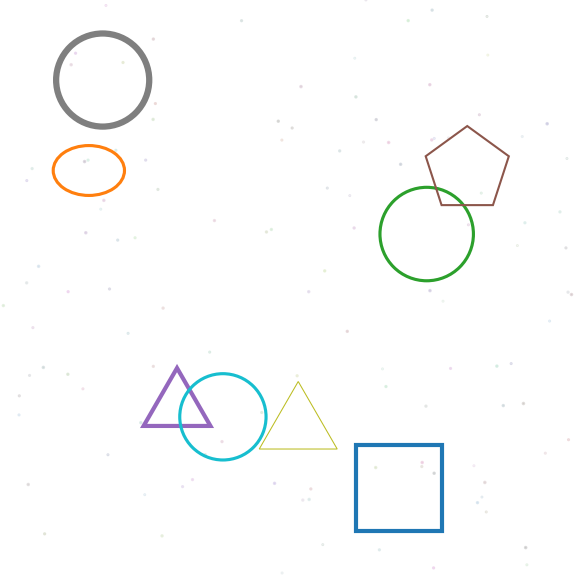[{"shape": "square", "thickness": 2, "radius": 0.37, "center": [0.691, 0.154]}, {"shape": "oval", "thickness": 1.5, "radius": 0.31, "center": [0.154, 0.704]}, {"shape": "circle", "thickness": 1.5, "radius": 0.4, "center": [0.739, 0.594]}, {"shape": "triangle", "thickness": 2, "radius": 0.33, "center": [0.307, 0.295]}, {"shape": "pentagon", "thickness": 1, "radius": 0.38, "center": [0.809, 0.705]}, {"shape": "circle", "thickness": 3, "radius": 0.4, "center": [0.178, 0.861]}, {"shape": "triangle", "thickness": 0.5, "radius": 0.39, "center": [0.516, 0.261]}, {"shape": "circle", "thickness": 1.5, "radius": 0.37, "center": [0.386, 0.277]}]